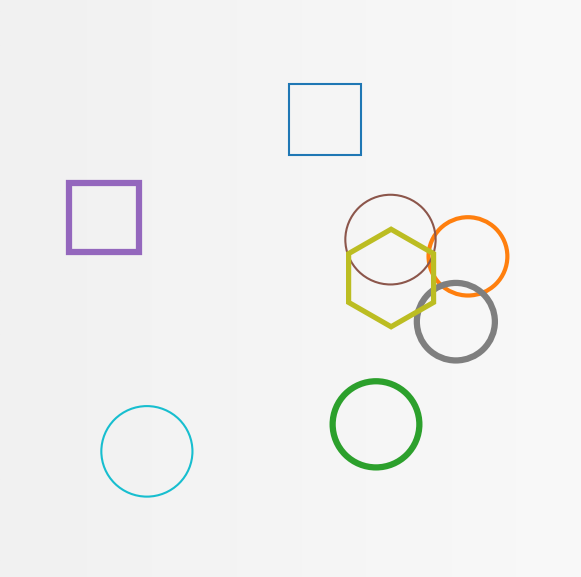[{"shape": "square", "thickness": 1, "radius": 0.31, "center": [0.559, 0.792]}, {"shape": "circle", "thickness": 2, "radius": 0.34, "center": [0.805, 0.555]}, {"shape": "circle", "thickness": 3, "radius": 0.37, "center": [0.647, 0.264]}, {"shape": "square", "thickness": 3, "radius": 0.3, "center": [0.179, 0.623]}, {"shape": "circle", "thickness": 1, "radius": 0.39, "center": [0.672, 0.584]}, {"shape": "circle", "thickness": 3, "radius": 0.34, "center": [0.784, 0.442]}, {"shape": "hexagon", "thickness": 2.5, "radius": 0.42, "center": [0.673, 0.518]}, {"shape": "circle", "thickness": 1, "radius": 0.39, "center": [0.253, 0.218]}]